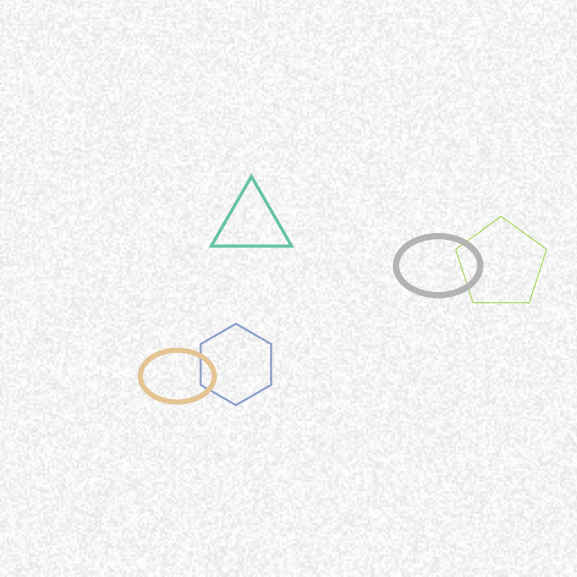[{"shape": "triangle", "thickness": 1.5, "radius": 0.4, "center": [0.435, 0.613]}, {"shape": "hexagon", "thickness": 1, "radius": 0.35, "center": [0.409, 0.368]}, {"shape": "pentagon", "thickness": 0.5, "radius": 0.41, "center": [0.868, 0.542]}, {"shape": "oval", "thickness": 2.5, "radius": 0.32, "center": [0.307, 0.348]}, {"shape": "oval", "thickness": 3, "radius": 0.36, "center": [0.759, 0.539]}]